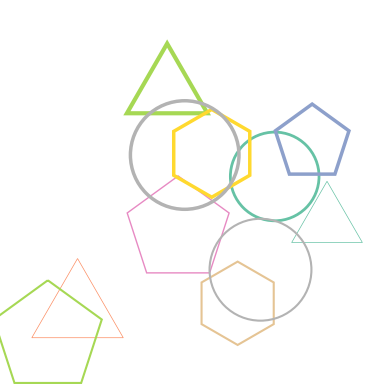[{"shape": "triangle", "thickness": 0.5, "radius": 0.53, "center": [0.849, 0.423]}, {"shape": "circle", "thickness": 2, "radius": 0.58, "center": [0.714, 0.542]}, {"shape": "triangle", "thickness": 0.5, "radius": 0.69, "center": [0.201, 0.191]}, {"shape": "pentagon", "thickness": 2.5, "radius": 0.5, "center": [0.811, 0.629]}, {"shape": "pentagon", "thickness": 1, "radius": 0.7, "center": [0.463, 0.404]}, {"shape": "triangle", "thickness": 3, "radius": 0.6, "center": [0.434, 0.766]}, {"shape": "pentagon", "thickness": 1.5, "radius": 0.74, "center": [0.124, 0.125]}, {"shape": "hexagon", "thickness": 2.5, "radius": 0.57, "center": [0.55, 0.602]}, {"shape": "hexagon", "thickness": 1.5, "radius": 0.54, "center": [0.617, 0.212]}, {"shape": "circle", "thickness": 2.5, "radius": 0.7, "center": [0.48, 0.597]}, {"shape": "circle", "thickness": 1.5, "radius": 0.66, "center": [0.677, 0.299]}]